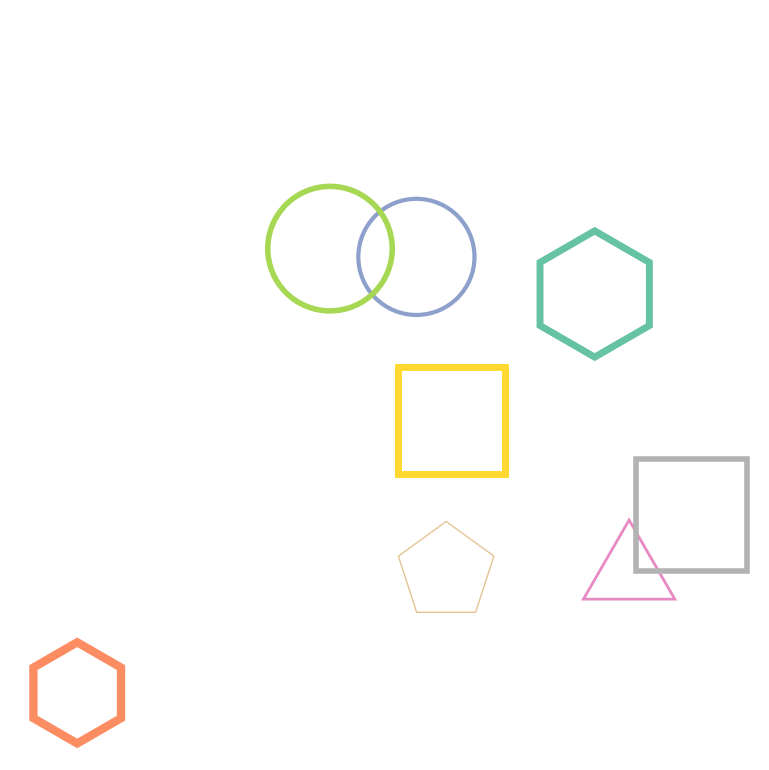[{"shape": "hexagon", "thickness": 2.5, "radius": 0.41, "center": [0.772, 0.618]}, {"shape": "hexagon", "thickness": 3, "radius": 0.33, "center": [0.1, 0.1]}, {"shape": "circle", "thickness": 1.5, "radius": 0.38, "center": [0.541, 0.666]}, {"shape": "triangle", "thickness": 1, "radius": 0.34, "center": [0.817, 0.256]}, {"shape": "circle", "thickness": 2, "radius": 0.4, "center": [0.429, 0.677]}, {"shape": "square", "thickness": 2.5, "radius": 0.35, "center": [0.587, 0.454]}, {"shape": "pentagon", "thickness": 0.5, "radius": 0.33, "center": [0.579, 0.258]}, {"shape": "square", "thickness": 2, "radius": 0.36, "center": [0.898, 0.331]}]